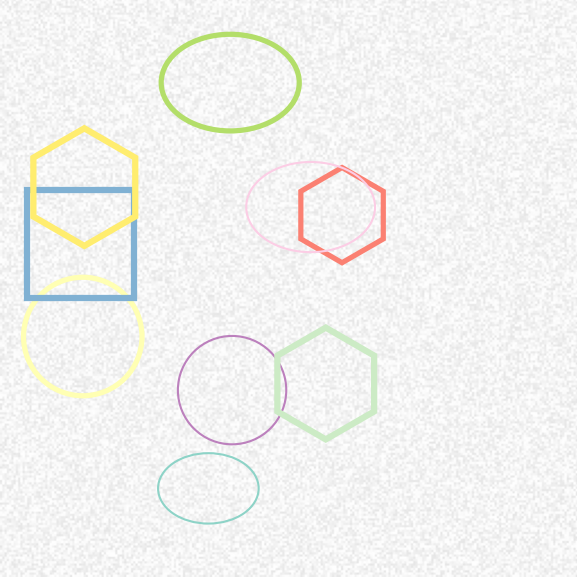[{"shape": "oval", "thickness": 1, "radius": 0.44, "center": [0.361, 0.153]}, {"shape": "circle", "thickness": 2.5, "radius": 0.51, "center": [0.143, 0.416]}, {"shape": "hexagon", "thickness": 2.5, "radius": 0.41, "center": [0.592, 0.627]}, {"shape": "square", "thickness": 3, "radius": 0.47, "center": [0.139, 0.577]}, {"shape": "oval", "thickness": 2.5, "radius": 0.6, "center": [0.399, 0.856]}, {"shape": "oval", "thickness": 1, "radius": 0.56, "center": [0.538, 0.641]}, {"shape": "circle", "thickness": 1, "radius": 0.47, "center": [0.402, 0.324]}, {"shape": "hexagon", "thickness": 3, "radius": 0.48, "center": [0.564, 0.335]}, {"shape": "hexagon", "thickness": 3, "radius": 0.51, "center": [0.146, 0.675]}]